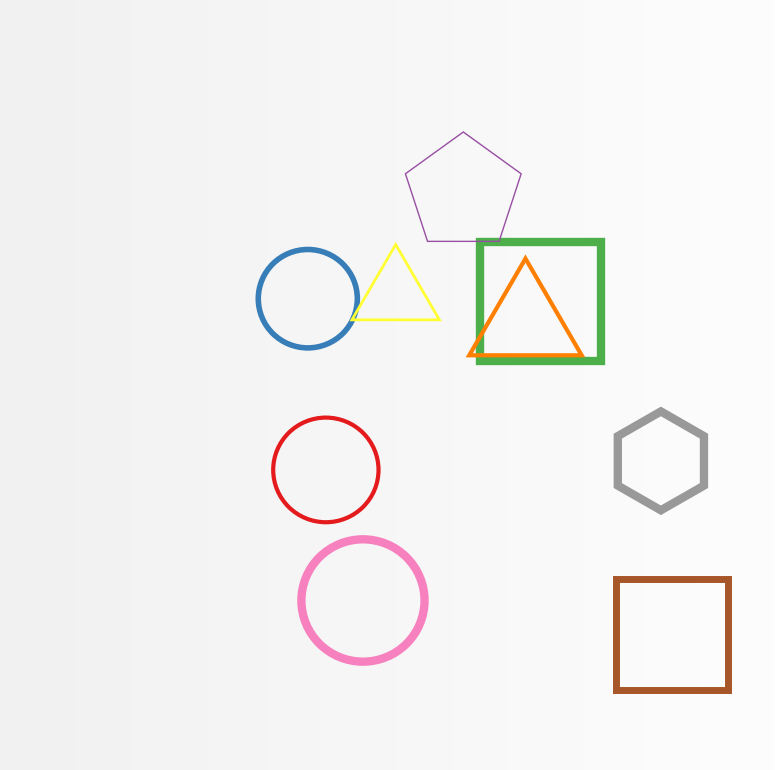[{"shape": "circle", "thickness": 1.5, "radius": 0.34, "center": [0.42, 0.39]}, {"shape": "circle", "thickness": 2, "radius": 0.32, "center": [0.397, 0.612]}, {"shape": "square", "thickness": 3, "radius": 0.39, "center": [0.697, 0.608]}, {"shape": "pentagon", "thickness": 0.5, "radius": 0.39, "center": [0.598, 0.75]}, {"shape": "triangle", "thickness": 1.5, "radius": 0.42, "center": [0.678, 0.58]}, {"shape": "triangle", "thickness": 1, "radius": 0.33, "center": [0.511, 0.617]}, {"shape": "square", "thickness": 2.5, "radius": 0.36, "center": [0.867, 0.177]}, {"shape": "circle", "thickness": 3, "radius": 0.4, "center": [0.468, 0.22]}, {"shape": "hexagon", "thickness": 3, "radius": 0.32, "center": [0.853, 0.401]}]